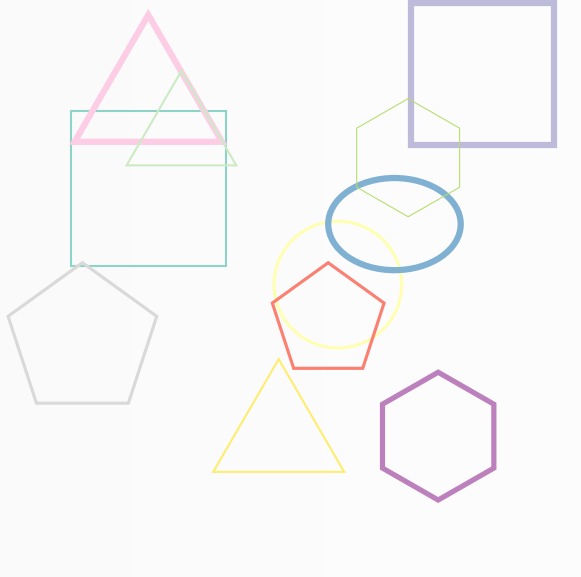[{"shape": "square", "thickness": 1, "radius": 0.67, "center": [0.255, 0.673]}, {"shape": "circle", "thickness": 1.5, "radius": 0.55, "center": [0.581, 0.506]}, {"shape": "square", "thickness": 3, "radius": 0.61, "center": [0.831, 0.871]}, {"shape": "pentagon", "thickness": 1.5, "radius": 0.51, "center": [0.565, 0.443]}, {"shape": "oval", "thickness": 3, "radius": 0.57, "center": [0.679, 0.611]}, {"shape": "hexagon", "thickness": 0.5, "radius": 0.51, "center": [0.702, 0.726]}, {"shape": "triangle", "thickness": 3, "radius": 0.73, "center": [0.255, 0.827]}, {"shape": "pentagon", "thickness": 1.5, "radius": 0.67, "center": [0.142, 0.41]}, {"shape": "hexagon", "thickness": 2.5, "radius": 0.55, "center": [0.754, 0.244]}, {"shape": "triangle", "thickness": 1, "radius": 0.54, "center": [0.312, 0.767]}, {"shape": "triangle", "thickness": 1, "radius": 0.65, "center": [0.479, 0.247]}]